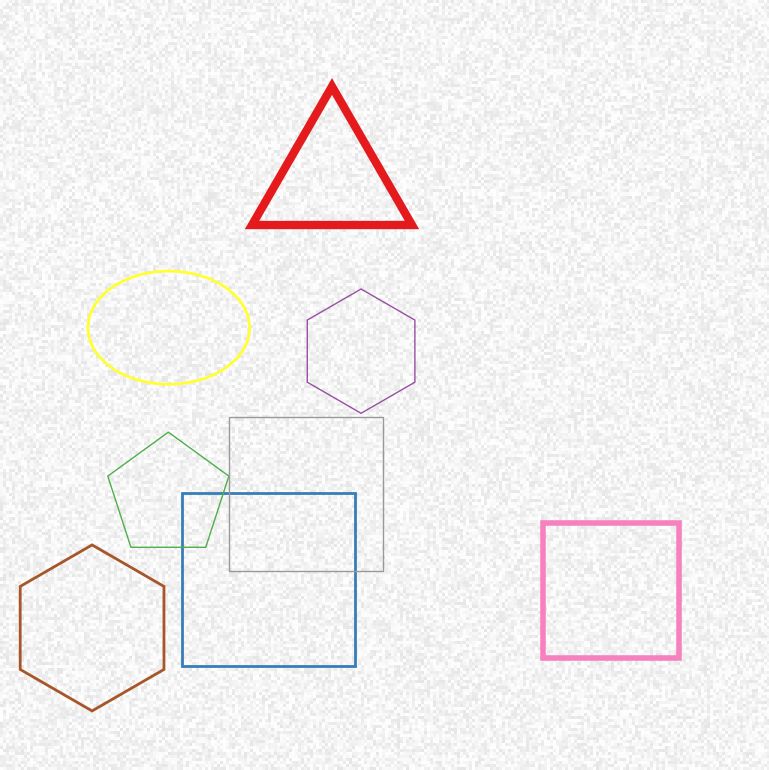[{"shape": "triangle", "thickness": 3, "radius": 0.6, "center": [0.431, 0.768]}, {"shape": "square", "thickness": 1, "radius": 0.56, "center": [0.349, 0.248]}, {"shape": "pentagon", "thickness": 0.5, "radius": 0.41, "center": [0.219, 0.356]}, {"shape": "hexagon", "thickness": 0.5, "radius": 0.4, "center": [0.469, 0.544]}, {"shape": "oval", "thickness": 1, "radius": 0.52, "center": [0.219, 0.574]}, {"shape": "hexagon", "thickness": 1, "radius": 0.54, "center": [0.12, 0.184]}, {"shape": "square", "thickness": 2, "radius": 0.44, "center": [0.794, 0.233]}, {"shape": "square", "thickness": 0.5, "radius": 0.5, "center": [0.397, 0.359]}]